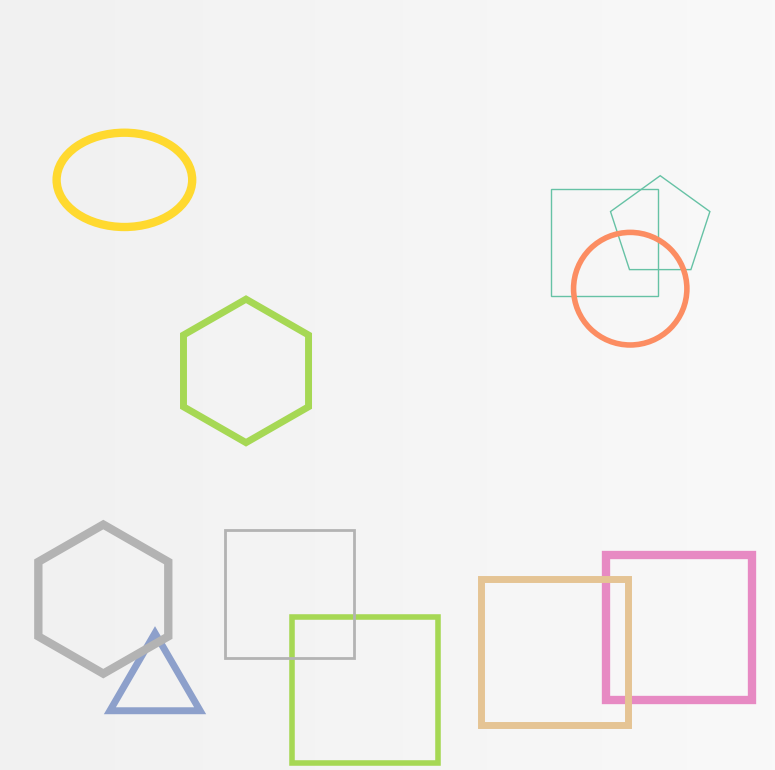[{"shape": "pentagon", "thickness": 0.5, "radius": 0.34, "center": [0.852, 0.704]}, {"shape": "square", "thickness": 0.5, "radius": 0.35, "center": [0.78, 0.685]}, {"shape": "circle", "thickness": 2, "radius": 0.37, "center": [0.813, 0.625]}, {"shape": "triangle", "thickness": 2.5, "radius": 0.34, "center": [0.2, 0.111]}, {"shape": "square", "thickness": 3, "radius": 0.47, "center": [0.877, 0.185]}, {"shape": "square", "thickness": 2, "radius": 0.47, "center": [0.471, 0.104]}, {"shape": "hexagon", "thickness": 2.5, "radius": 0.47, "center": [0.317, 0.518]}, {"shape": "oval", "thickness": 3, "radius": 0.44, "center": [0.161, 0.766]}, {"shape": "square", "thickness": 2.5, "radius": 0.47, "center": [0.715, 0.153]}, {"shape": "hexagon", "thickness": 3, "radius": 0.48, "center": [0.133, 0.222]}, {"shape": "square", "thickness": 1, "radius": 0.42, "center": [0.373, 0.228]}]